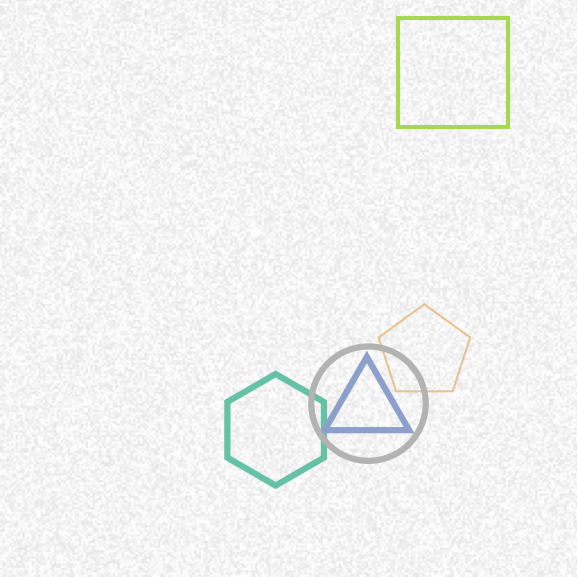[{"shape": "hexagon", "thickness": 3, "radius": 0.48, "center": [0.477, 0.255]}, {"shape": "triangle", "thickness": 3, "radius": 0.42, "center": [0.635, 0.297]}, {"shape": "square", "thickness": 2, "radius": 0.48, "center": [0.785, 0.873]}, {"shape": "pentagon", "thickness": 1, "radius": 0.42, "center": [0.735, 0.389]}, {"shape": "circle", "thickness": 3, "radius": 0.5, "center": [0.638, 0.3]}]